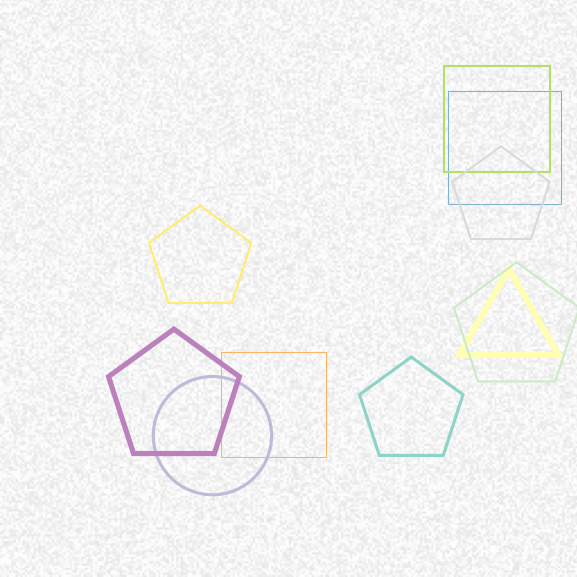[{"shape": "pentagon", "thickness": 1.5, "radius": 0.47, "center": [0.712, 0.287]}, {"shape": "triangle", "thickness": 3, "radius": 0.5, "center": [0.881, 0.434]}, {"shape": "circle", "thickness": 1.5, "radius": 0.51, "center": [0.368, 0.245]}, {"shape": "square", "thickness": 0.5, "radius": 0.49, "center": [0.873, 0.744]}, {"shape": "square", "thickness": 0.5, "radius": 0.46, "center": [0.474, 0.298]}, {"shape": "square", "thickness": 1, "radius": 0.46, "center": [0.861, 0.793]}, {"shape": "pentagon", "thickness": 1, "radius": 0.44, "center": [0.867, 0.657]}, {"shape": "pentagon", "thickness": 2.5, "radius": 0.6, "center": [0.301, 0.31]}, {"shape": "pentagon", "thickness": 1, "radius": 0.57, "center": [0.895, 0.431]}, {"shape": "pentagon", "thickness": 1, "radius": 0.47, "center": [0.347, 0.55]}]